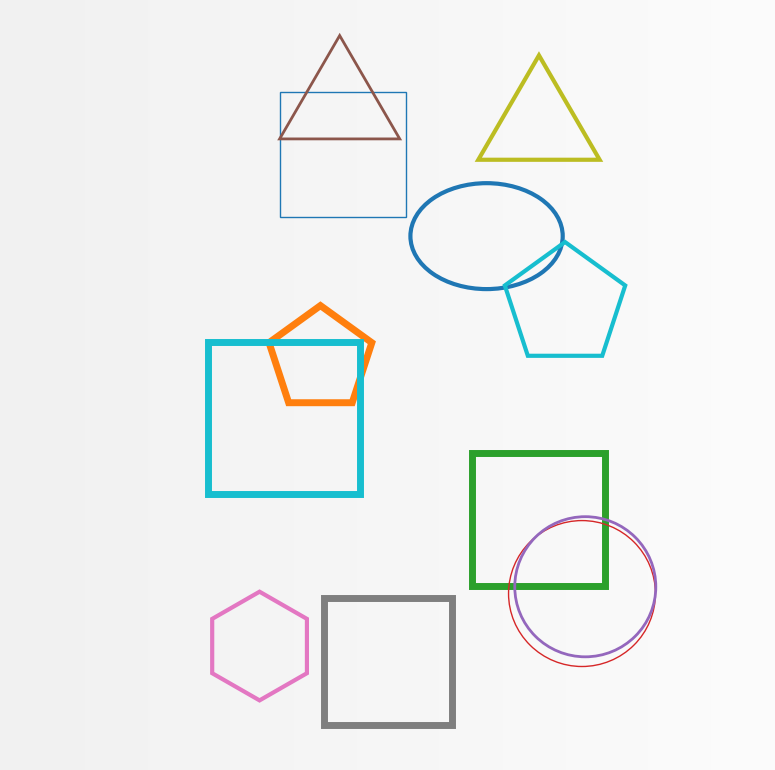[{"shape": "oval", "thickness": 1.5, "radius": 0.49, "center": [0.628, 0.693]}, {"shape": "square", "thickness": 0.5, "radius": 0.41, "center": [0.443, 0.799]}, {"shape": "pentagon", "thickness": 2.5, "radius": 0.35, "center": [0.413, 0.533]}, {"shape": "square", "thickness": 2.5, "radius": 0.43, "center": [0.695, 0.325]}, {"shape": "circle", "thickness": 0.5, "radius": 0.47, "center": [0.751, 0.229]}, {"shape": "circle", "thickness": 1, "radius": 0.45, "center": [0.755, 0.238]}, {"shape": "triangle", "thickness": 1, "radius": 0.45, "center": [0.438, 0.864]}, {"shape": "hexagon", "thickness": 1.5, "radius": 0.35, "center": [0.335, 0.161]}, {"shape": "square", "thickness": 2.5, "radius": 0.41, "center": [0.501, 0.14]}, {"shape": "triangle", "thickness": 1.5, "radius": 0.45, "center": [0.695, 0.838]}, {"shape": "pentagon", "thickness": 1.5, "radius": 0.41, "center": [0.729, 0.604]}, {"shape": "square", "thickness": 2.5, "radius": 0.49, "center": [0.366, 0.457]}]